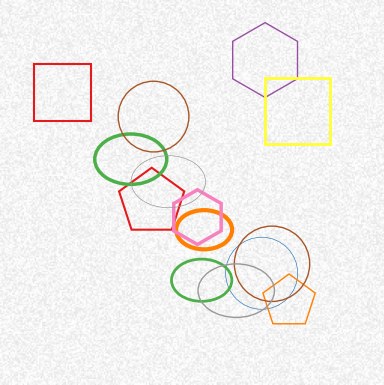[{"shape": "square", "thickness": 1.5, "radius": 0.37, "center": [0.162, 0.759]}, {"shape": "pentagon", "thickness": 1.5, "radius": 0.44, "center": [0.394, 0.475]}, {"shape": "circle", "thickness": 0.5, "radius": 0.47, "center": [0.68, 0.29]}, {"shape": "oval", "thickness": 2, "radius": 0.39, "center": [0.524, 0.272]}, {"shape": "oval", "thickness": 2.5, "radius": 0.47, "center": [0.34, 0.586]}, {"shape": "hexagon", "thickness": 1, "radius": 0.49, "center": [0.689, 0.844]}, {"shape": "pentagon", "thickness": 1, "radius": 0.36, "center": [0.751, 0.217]}, {"shape": "oval", "thickness": 3, "radius": 0.36, "center": [0.53, 0.403]}, {"shape": "square", "thickness": 2, "radius": 0.42, "center": [0.772, 0.712]}, {"shape": "circle", "thickness": 1, "radius": 0.49, "center": [0.707, 0.315]}, {"shape": "circle", "thickness": 1, "radius": 0.46, "center": [0.399, 0.697]}, {"shape": "hexagon", "thickness": 2.5, "radius": 0.36, "center": [0.513, 0.436]}, {"shape": "oval", "thickness": 0.5, "radius": 0.48, "center": [0.437, 0.528]}, {"shape": "oval", "thickness": 1, "radius": 0.5, "center": [0.614, 0.245]}]